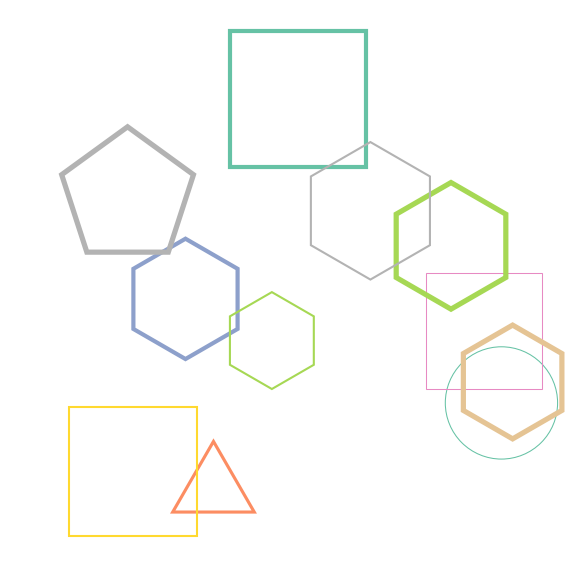[{"shape": "square", "thickness": 2, "radius": 0.59, "center": [0.516, 0.828]}, {"shape": "circle", "thickness": 0.5, "radius": 0.49, "center": [0.868, 0.301]}, {"shape": "triangle", "thickness": 1.5, "radius": 0.41, "center": [0.37, 0.153]}, {"shape": "hexagon", "thickness": 2, "radius": 0.52, "center": [0.321, 0.482]}, {"shape": "square", "thickness": 0.5, "radius": 0.5, "center": [0.839, 0.426]}, {"shape": "hexagon", "thickness": 2.5, "radius": 0.55, "center": [0.781, 0.573]}, {"shape": "hexagon", "thickness": 1, "radius": 0.42, "center": [0.471, 0.409]}, {"shape": "square", "thickness": 1, "radius": 0.55, "center": [0.23, 0.183]}, {"shape": "hexagon", "thickness": 2.5, "radius": 0.49, "center": [0.888, 0.338]}, {"shape": "hexagon", "thickness": 1, "radius": 0.6, "center": [0.641, 0.634]}, {"shape": "pentagon", "thickness": 2.5, "radius": 0.6, "center": [0.221, 0.66]}]